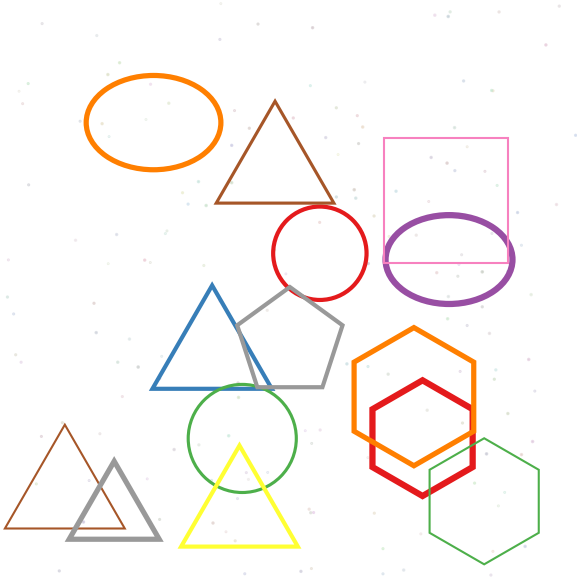[{"shape": "hexagon", "thickness": 3, "radius": 0.5, "center": [0.732, 0.24]}, {"shape": "circle", "thickness": 2, "radius": 0.4, "center": [0.554, 0.561]}, {"shape": "triangle", "thickness": 2, "radius": 0.6, "center": [0.367, 0.386]}, {"shape": "circle", "thickness": 1.5, "radius": 0.47, "center": [0.419, 0.24]}, {"shape": "hexagon", "thickness": 1, "radius": 0.55, "center": [0.838, 0.131]}, {"shape": "oval", "thickness": 3, "radius": 0.55, "center": [0.778, 0.55]}, {"shape": "hexagon", "thickness": 2.5, "radius": 0.6, "center": [0.717, 0.312]}, {"shape": "oval", "thickness": 2.5, "radius": 0.58, "center": [0.266, 0.787]}, {"shape": "triangle", "thickness": 2, "radius": 0.58, "center": [0.415, 0.111]}, {"shape": "triangle", "thickness": 1.5, "radius": 0.59, "center": [0.476, 0.706]}, {"shape": "triangle", "thickness": 1, "radius": 0.6, "center": [0.112, 0.144]}, {"shape": "square", "thickness": 1, "radius": 0.54, "center": [0.773, 0.651]}, {"shape": "pentagon", "thickness": 2, "radius": 0.48, "center": [0.502, 0.406]}, {"shape": "triangle", "thickness": 2.5, "radius": 0.45, "center": [0.198, 0.11]}]